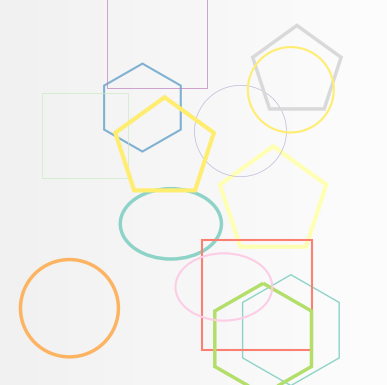[{"shape": "hexagon", "thickness": 1, "radius": 0.72, "center": [0.751, 0.142]}, {"shape": "oval", "thickness": 2.5, "radius": 0.65, "center": [0.441, 0.419]}, {"shape": "pentagon", "thickness": 3, "radius": 0.72, "center": [0.705, 0.476]}, {"shape": "circle", "thickness": 0.5, "radius": 0.59, "center": [0.621, 0.66]}, {"shape": "square", "thickness": 1.5, "radius": 0.71, "center": [0.663, 0.234]}, {"shape": "hexagon", "thickness": 1.5, "radius": 0.57, "center": [0.368, 0.721]}, {"shape": "circle", "thickness": 2.5, "radius": 0.63, "center": [0.179, 0.199]}, {"shape": "hexagon", "thickness": 2.5, "radius": 0.72, "center": [0.679, 0.12]}, {"shape": "oval", "thickness": 1.5, "radius": 0.62, "center": [0.578, 0.255]}, {"shape": "pentagon", "thickness": 2.5, "radius": 0.6, "center": [0.766, 0.814]}, {"shape": "square", "thickness": 0.5, "radius": 0.64, "center": [0.405, 0.9]}, {"shape": "square", "thickness": 0.5, "radius": 0.55, "center": [0.219, 0.648]}, {"shape": "circle", "thickness": 1.5, "radius": 0.55, "center": [0.75, 0.767]}, {"shape": "pentagon", "thickness": 3, "radius": 0.67, "center": [0.425, 0.614]}]